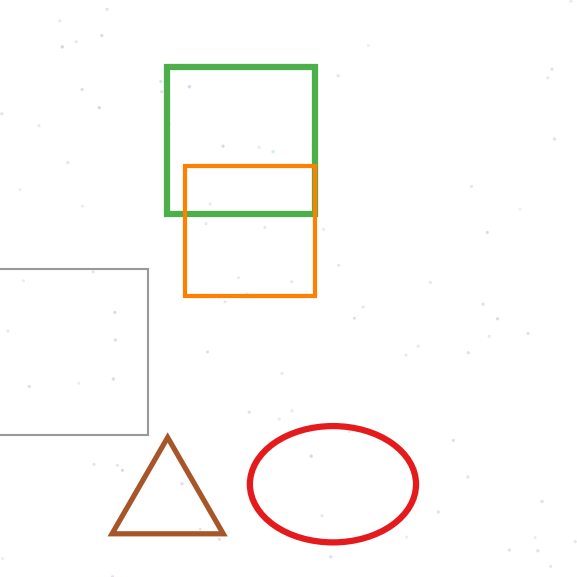[{"shape": "oval", "thickness": 3, "radius": 0.72, "center": [0.577, 0.161]}, {"shape": "square", "thickness": 3, "radius": 0.64, "center": [0.417, 0.756]}, {"shape": "square", "thickness": 2, "radius": 0.56, "center": [0.432, 0.599]}, {"shape": "triangle", "thickness": 2.5, "radius": 0.56, "center": [0.29, 0.13]}, {"shape": "square", "thickness": 1, "radius": 0.72, "center": [0.112, 0.39]}]